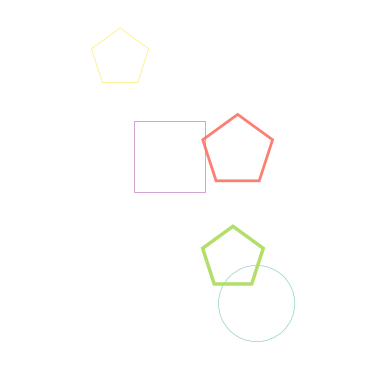[{"shape": "circle", "thickness": 0.5, "radius": 0.5, "center": [0.667, 0.212]}, {"shape": "pentagon", "thickness": 2, "radius": 0.48, "center": [0.617, 0.607]}, {"shape": "pentagon", "thickness": 2.5, "radius": 0.41, "center": [0.605, 0.329]}, {"shape": "square", "thickness": 0.5, "radius": 0.46, "center": [0.441, 0.594]}, {"shape": "pentagon", "thickness": 0.5, "radius": 0.39, "center": [0.312, 0.849]}]